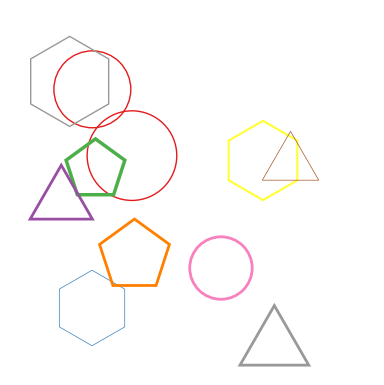[{"shape": "circle", "thickness": 1, "radius": 0.5, "center": [0.24, 0.768]}, {"shape": "circle", "thickness": 1, "radius": 0.58, "center": [0.343, 0.596]}, {"shape": "hexagon", "thickness": 0.5, "radius": 0.49, "center": [0.239, 0.2]}, {"shape": "pentagon", "thickness": 2.5, "radius": 0.4, "center": [0.248, 0.559]}, {"shape": "triangle", "thickness": 2, "radius": 0.47, "center": [0.159, 0.478]}, {"shape": "pentagon", "thickness": 2, "radius": 0.48, "center": [0.349, 0.336]}, {"shape": "hexagon", "thickness": 1.5, "radius": 0.51, "center": [0.683, 0.583]}, {"shape": "triangle", "thickness": 0.5, "radius": 0.42, "center": [0.755, 0.574]}, {"shape": "circle", "thickness": 2, "radius": 0.41, "center": [0.574, 0.304]}, {"shape": "hexagon", "thickness": 1, "radius": 0.58, "center": [0.181, 0.789]}, {"shape": "triangle", "thickness": 2, "radius": 0.52, "center": [0.713, 0.103]}]